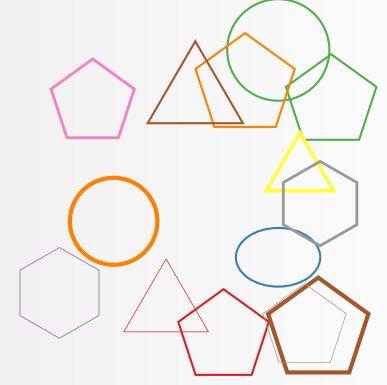[{"shape": "triangle", "thickness": 0.5, "radius": 0.63, "center": [0.429, 0.201]}, {"shape": "pentagon", "thickness": 1.5, "radius": 0.61, "center": [0.577, 0.126]}, {"shape": "oval", "thickness": 1.5, "radius": 0.54, "center": [0.718, 0.332]}, {"shape": "pentagon", "thickness": 1.5, "radius": 0.61, "center": [0.855, 0.736]}, {"shape": "circle", "thickness": 1.5, "radius": 0.66, "center": [0.718, 0.87]}, {"shape": "hexagon", "thickness": 0.5, "radius": 0.59, "center": [0.153, 0.239]}, {"shape": "pentagon", "thickness": 1.5, "radius": 0.67, "center": [0.633, 0.779]}, {"shape": "circle", "thickness": 3, "radius": 0.56, "center": [0.293, 0.425]}, {"shape": "triangle", "thickness": 2.5, "radius": 0.5, "center": [0.774, 0.555]}, {"shape": "pentagon", "thickness": 3, "radius": 0.68, "center": [0.821, 0.143]}, {"shape": "triangle", "thickness": 1.5, "radius": 0.71, "center": [0.504, 0.751]}, {"shape": "pentagon", "thickness": 2, "radius": 0.57, "center": [0.239, 0.734]}, {"shape": "pentagon", "thickness": 0.5, "radius": 0.56, "center": [0.786, 0.15]}, {"shape": "hexagon", "thickness": 2, "radius": 0.55, "center": [0.826, 0.471]}]